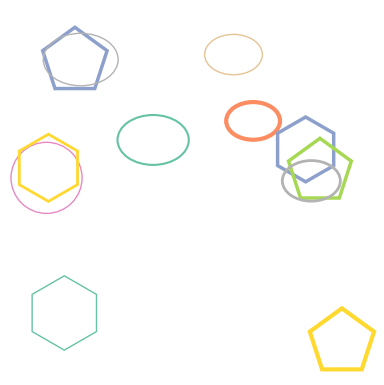[{"shape": "oval", "thickness": 1.5, "radius": 0.46, "center": [0.398, 0.636]}, {"shape": "hexagon", "thickness": 1, "radius": 0.48, "center": [0.167, 0.187]}, {"shape": "oval", "thickness": 3, "radius": 0.35, "center": [0.657, 0.686]}, {"shape": "pentagon", "thickness": 2.5, "radius": 0.44, "center": [0.195, 0.841]}, {"shape": "hexagon", "thickness": 2.5, "radius": 0.42, "center": [0.794, 0.612]}, {"shape": "circle", "thickness": 1, "radius": 0.46, "center": [0.121, 0.538]}, {"shape": "pentagon", "thickness": 2.5, "radius": 0.43, "center": [0.831, 0.555]}, {"shape": "hexagon", "thickness": 2, "radius": 0.44, "center": [0.126, 0.564]}, {"shape": "pentagon", "thickness": 3, "radius": 0.44, "center": [0.888, 0.111]}, {"shape": "oval", "thickness": 1, "radius": 0.37, "center": [0.606, 0.858]}, {"shape": "oval", "thickness": 2, "radius": 0.38, "center": [0.809, 0.53]}, {"shape": "oval", "thickness": 1, "radius": 0.49, "center": [0.21, 0.845]}]